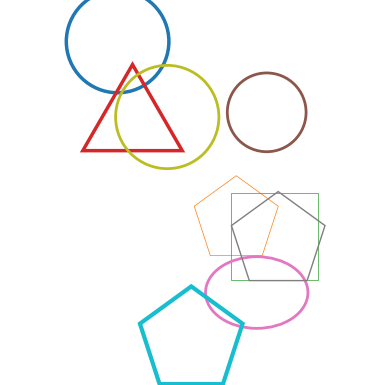[{"shape": "circle", "thickness": 2.5, "radius": 0.67, "center": [0.305, 0.892]}, {"shape": "pentagon", "thickness": 0.5, "radius": 0.57, "center": [0.614, 0.429]}, {"shape": "square", "thickness": 0.5, "radius": 0.56, "center": [0.713, 0.385]}, {"shape": "triangle", "thickness": 2.5, "radius": 0.75, "center": [0.344, 0.683]}, {"shape": "circle", "thickness": 2, "radius": 0.51, "center": [0.693, 0.708]}, {"shape": "oval", "thickness": 2, "radius": 0.66, "center": [0.667, 0.24]}, {"shape": "pentagon", "thickness": 1, "radius": 0.64, "center": [0.723, 0.375]}, {"shape": "circle", "thickness": 2, "radius": 0.67, "center": [0.434, 0.696]}, {"shape": "pentagon", "thickness": 3, "radius": 0.7, "center": [0.497, 0.116]}]